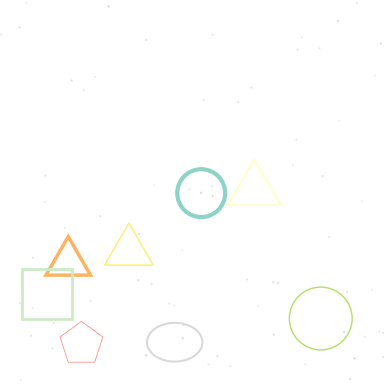[{"shape": "circle", "thickness": 3, "radius": 0.31, "center": [0.523, 0.498]}, {"shape": "triangle", "thickness": 1, "radius": 0.4, "center": [0.66, 0.507]}, {"shape": "pentagon", "thickness": 0.5, "radius": 0.29, "center": [0.212, 0.107]}, {"shape": "triangle", "thickness": 2.5, "radius": 0.33, "center": [0.177, 0.319]}, {"shape": "circle", "thickness": 1, "radius": 0.41, "center": [0.833, 0.173]}, {"shape": "oval", "thickness": 1.5, "radius": 0.36, "center": [0.454, 0.111]}, {"shape": "square", "thickness": 2, "radius": 0.32, "center": [0.122, 0.236]}, {"shape": "triangle", "thickness": 1, "radius": 0.36, "center": [0.335, 0.348]}]